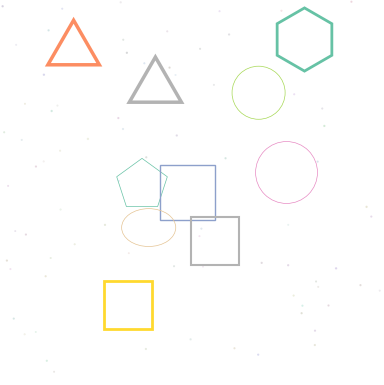[{"shape": "pentagon", "thickness": 0.5, "radius": 0.35, "center": [0.369, 0.52]}, {"shape": "hexagon", "thickness": 2, "radius": 0.41, "center": [0.791, 0.897]}, {"shape": "triangle", "thickness": 2.5, "radius": 0.39, "center": [0.191, 0.87]}, {"shape": "square", "thickness": 1, "radius": 0.36, "center": [0.487, 0.499]}, {"shape": "circle", "thickness": 0.5, "radius": 0.4, "center": [0.744, 0.552]}, {"shape": "circle", "thickness": 0.5, "radius": 0.34, "center": [0.672, 0.759]}, {"shape": "square", "thickness": 2, "radius": 0.31, "center": [0.332, 0.208]}, {"shape": "oval", "thickness": 0.5, "radius": 0.35, "center": [0.386, 0.409]}, {"shape": "square", "thickness": 1.5, "radius": 0.31, "center": [0.56, 0.373]}, {"shape": "triangle", "thickness": 2.5, "radius": 0.39, "center": [0.404, 0.774]}]